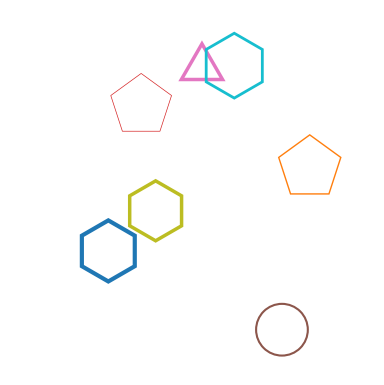[{"shape": "hexagon", "thickness": 3, "radius": 0.4, "center": [0.281, 0.348]}, {"shape": "pentagon", "thickness": 1, "radius": 0.42, "center": [0.805, 0.565]}, {"shape": "pentagon", "thickness": 0.5, "radius": 0.41, "center": [0.367, 0.726]}, {"shape": "circle", "thickness": 1.5, "radius": 0.34, "center": [0.732, 0.144]}, {"shape": "triangle", "thickness": 2.5, "radius": 0.31, "center": [0.525, 0.824]}, {"shape": "hexagon", "thickness": 2.5, "radius": 0.39, "center": [0.404, 0.452]}, {"shape": "hexagon", "thickness": 2, "radius": 0.42, "center": [0.608, 0.829]}]